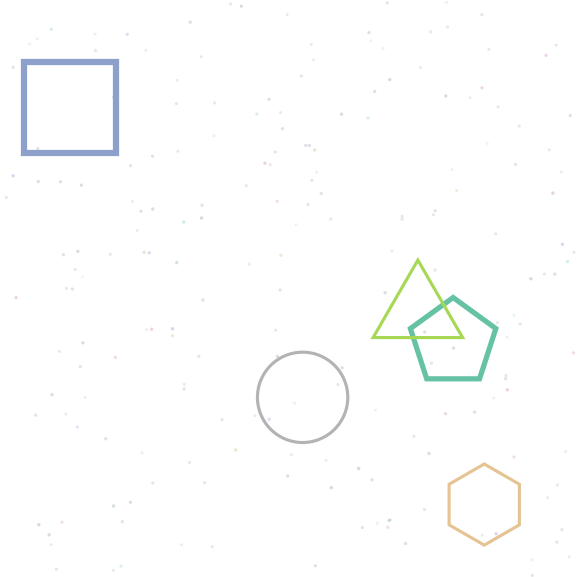[{"shape": "pentagon", "thickness": 2.5, "radius": 0.39, "center": [0.785, 0.406]}, {"shape": "square", "thickness": 3, "radius": 0.39, "center": [0.121, 0.813]}, {"shape": "triangle", "thickness": 1.5, "radius": 0.45, "center": [0.724, 0.459]}, {"shape": "hexagon", "thickness": 1.5, "radius": 0.35, "center": [0.839, 0.125]}, {"shape": "circle", "thickness": 1.5, "radius": 0.39, "center": [0.524, 0.311]}]